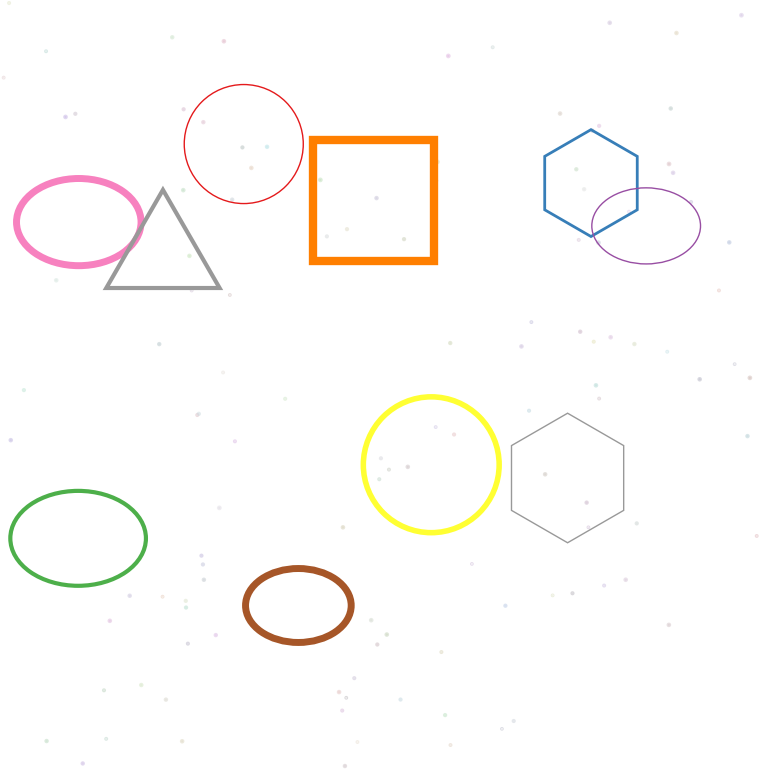[{"shape": "circle", "thickness": 0.5, "radius": 0.39, "center": [0.317, 0.813]}, {"shape": "hexagon", "thickness": 1, "radius": 0.35, "center": [0.768, 0.762]}, {"shape": "oval", "thickness": 1.5, "radius": 0.44, "center": [0.101, 0.301]}, {"shape": "oval", "thickness": 0.5, "radius": 0.35, "center": [0.839, 0.707]}, {"shape": "square", "thickness": 3, "radius": 0.39, "center": [0.485, 0.74]}, {"shape": "circle", "thickness": 2, "radius": 0.44, "center": [0.56, 0.396]}, {"shape": "oval", "thickness": 2.5, "radius": 0.34, "center": [0.387, 0.214]}, {"shape": "oval", "thickness": 2.5, "radius": 0.4, "center": [0.102, 0.712]}, {"shape": "hexagon", "thickness": 0.5, "radius": 0.42, "center": [0.737, 0.379]}, {"shape": "triangle", "thickness": 1.5, "radius": 0.42, "center": [0.212, 0.668]}]